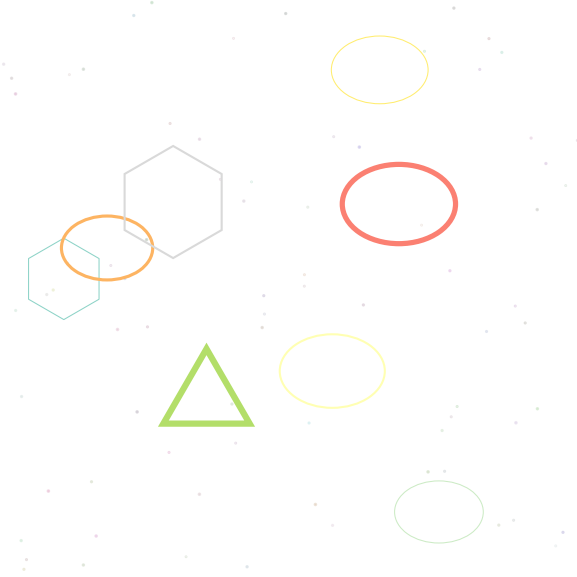[{"shape": "hexagon", "thickness": 0.5, "radius": 0.35, "center": [0.11, 0.516]}, {"shape": "oval", "thickness": 1, "radius": 0.45, "center": [0.575, 0.357]}, {"shape": "oval", "thickness": 2.5, "radius": 0.49, "center": [0.691, 0.646]}, {"shape": "oval", "thickness": 1.5, "radius": 0.4, "center": [0.185, 0.57]}, {"shape": "triangle", "thickness": 3, "radius": 0.43, "center": [0.358, 0.309]}, {"shape": "hexagon", "thickness": 1, "radius": 0.49, "center": [0.3, 0.649]}, {"shape": "oval", "thickness": 0.5, "radius": 0.38, "center": [0.76, 0.113]}, {"shape": "oval", "thickness": 0.5, "radius": 0.42, "center": [0.658, 0.878]}]